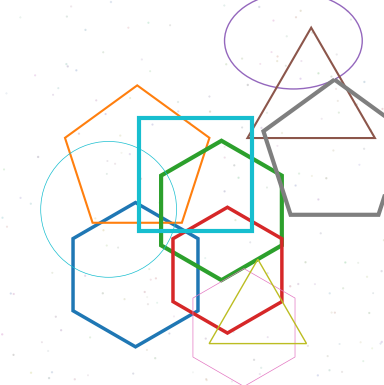[{"shape": "hexagon", "thickness": 2.5, "radius": 0.94, "center": [0.352, 0.287]}, {"shape": "pentagon", "thickness": 1.5, "radius": 0.99, "center": [0.356, 0.581]}, {"shape": "hexagon", "thickness": 3, "radius": 0.91, "center": [0.575, 0.453]}, {"shape": "hexagon", "thickness": 2.5, "radius": 0.82, "center": [0.591, 0.298]}, {"shape": "oval", "thickness": 1, "radius": 0.89, "center": [0.762, 0.894]}, {"shape": "triangle", "thickness": 1.5, "radius": 0.96, "center": [0.808, 0.737]}, {"shape": "hexagon", "thickness": 0.5, "radius": 0.77, "center": [0.634, 0.149]}, {"shape": "pentagon", "thickness": 3, "radius": 0.97, "center": [0.869, 0.599]}, {"shape": "triangle", "thickness": 1, "radius": 0.73, "center": [0.67, 0.181]}, {"shape": "circle", "thickness": 0.5, "radius": 0.88, "center": [0.282, 0.456]}, {"shape": "square", "thickness": 3, "radius": 0.73, "center": [0.508, 0.547]}]